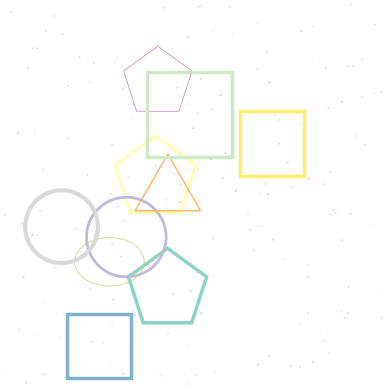[{"shape": "pentagon", "thickness": 2.5, "radius": 0.53, "center": [0.435, 0.248]}, {"shape": "pentagon", "thickness": 2, "radius": 0.55, "center": [0.404, 0.537]}, {"shape": "circle", "thickness": 2, "radius": 0.52, "center": [0.328, 0.384]}, {"shape": "square", "thickness": 2.5, "radius": 0.41, "center": [0.257, 0.101]}, {"shape": "triangle", "thickness": 1, "radius": 0.49, "center": [0.436, 0.502]}, {"shape": "oval", "thickness": 0.5, "radius": 0.45, "center": [0.284, 0.32]}, {"shape": "circle", "thickness": 3, "radius": 0.47, "center": [0.16, 0.411]}, {"shape": "pentagon", "thickness": 0.5, "radius": 0.47, "center": [0.41, 0.787]}, {"shape": "square", "thickness": 2.5, "radius": 0.55, "center": [0.493, 0.702]}, {"shape": "square", "thickness": 2.5, "radius": 0.42, "center": [0.707, 0.628]}]